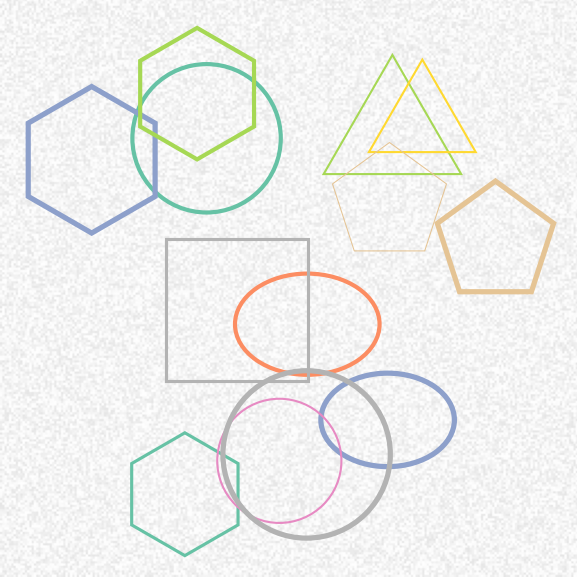[{"shape": "circle", "thickness": 2, "radius": 0.64, "center": [0.358, 0.76]}, {"shape": "hexagon", "thickness": 1.5, "radius": 0.53, "center": [0.32, 0.143]}, {"shape": "oval", "thickness": 2, "radius": 0.63, "center": [0.532, 0.438]}, {"shape": "hexagon", "thickness": 2.5, "radius": 0.63, "center": [0.159, 0.722]}, {"shape": "oval", "thickness": 2.5, "radius": 0.58, "center": [0.671, 0.272]}, {"shape": "circle", "thickness": 1, "radius": 0.54, "center": [0.484, 0.201]}, {"shape": "triangle", "thickness": 1, "radius": 0.69, "center": [0.679, 0.766]}, {"shape": "hexagon", "thickness": 2, "radius": 0.57, "center": [0.341, 0.837]}, {"shape": "triangle", "thickness": 1, "radius": 0.53, "center": [0.731, 0.789]}, {"shape": "pentagon", "thickness": 2.5, "radius": 0.53, "center": [0.858, 0.58]}, {"shape": "pentagon", "thickness": 0.5, "radius": 0.52, "center": [0.674, 0.649]}, {"shape": "square", "thickness": 1.5, "radius": 0.62, "center": [0.411, 0.463]}, {"shape": "circle", "thickness": 2.5, "radius": 0.72, "center": [0.531, 0.212]}]